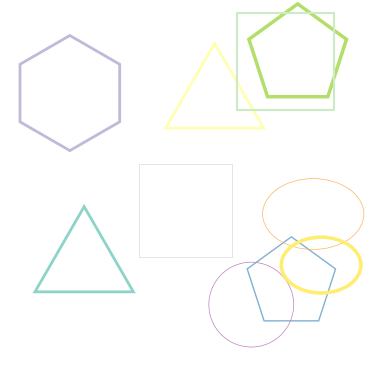[{"shape": "triangle", "thickness": 2, "radius": 0.74, "center": [0.219, 0.316]}, {"shape": "triangle", "thickness": 2, "radius": 0.73, "center": [0.558, 0.741]}, {"shape": "hexagon", "thickness": 2, "radius": 0.75, "center": [0.181, 0.758]}, {"shape": "pentagon", "thickness": 1, "radius": 0.6, "center": [0.757, 0.264]}, {"shape": "oval", "thickness": 0.5, "radius": 0.66, "center": [0.814, 0.444]}, {"shape": "pentagon", "thickness": 2.5, "radius": 0.67, "center": [0.773, 0.857]}, {"shape": "square", "thickness": 0.5, "radius": 0.6, "center": [0.481, 0.453]}, {"shape": "circle", "thickness": 0.5, "radius": 0.55, "center": [0.653, 0.209]}, {"shape": "square", "thickness": 1.5, "radius": 0.63, "center": [0.742, 0.84]}, {"shape": "oval", "thickness": 2.5, "radius": 0.52, "center": [0.834, 0.311]}]